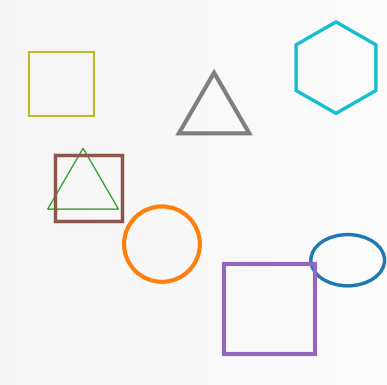[{"shape": "oval", "thickness": 2.5, "radius": 0.48, "center": [0.897, 0.324]}, {"shape": "circle", "thickness": 3, "radius": 0.49, "center": [0.418, 0.366]}, {"shape": "triangle", "thickness": 1, "radius": 0.53, "center": [0.214, 0.51]}, {"shape": "square", "thickness": 3, "radius": 0.58, "center": [0.696, 0.197]}, {"shape": "square", "thickness": 2.5, "radius": 0.43, "center": [0.228, 0.511]}, {"shape": "triangle", "thickness": 3, "radius": 0.52, "center": [0.552, 0.706]}, {"shape": "square", "thickness": 1.5, "radius": 0.42, "center": [0.158, 0.782]}, {"shape": "hexagon", "thickness": 2.5, "radius": 0.59, "center": [0.867, 0.824]}]